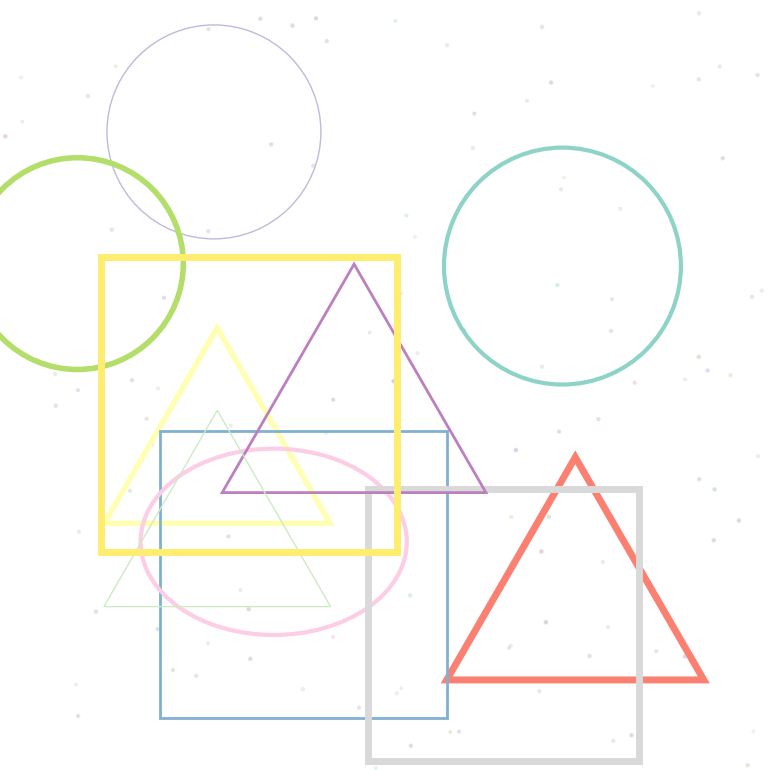[{"shape": "circle", "thickness": 1.5, "radius": 0.77, "center": [0.73, 0.654]}, {"shape": "triangle", "thickness": 2, "radius": 0.85, "center": [0.282, 0.405]}, {"shape": "circle", "thickness": 0.5, "radius": 0.69, "center": [0.278, 0.829]}, {"shape": "triangle", "thickness": 2.5, "radius": 0.96, "center": [0.747, 0.213]}, {"shape": "square", "thickness": 1, "radius": 0.93, "center": [0.394, 0.254]}, {"shape": "circle", "thickness": 2, "radius": 0.69, "center": [0.101, 0.658]}, {"shape": "oval", "thickness": 1.5, "radius": 0.86, "center": [0.355, 0.296]}, {"shape": "square", "thickness": 2.5, "radius": 0.88, "center": [0.654, 0.188]}, {"shape": "triangle", "thickness": 1, "radius": 0.99, "center": [0.46, 0.459]}, {"shape": "triangle", "thickness": 0.5, "radius": 0.85, "center": [0.282, 0.297]}, {"shape": "square", "thickness": 2.5, "radius": 0.96, "center": [0.323, 0.475]}]